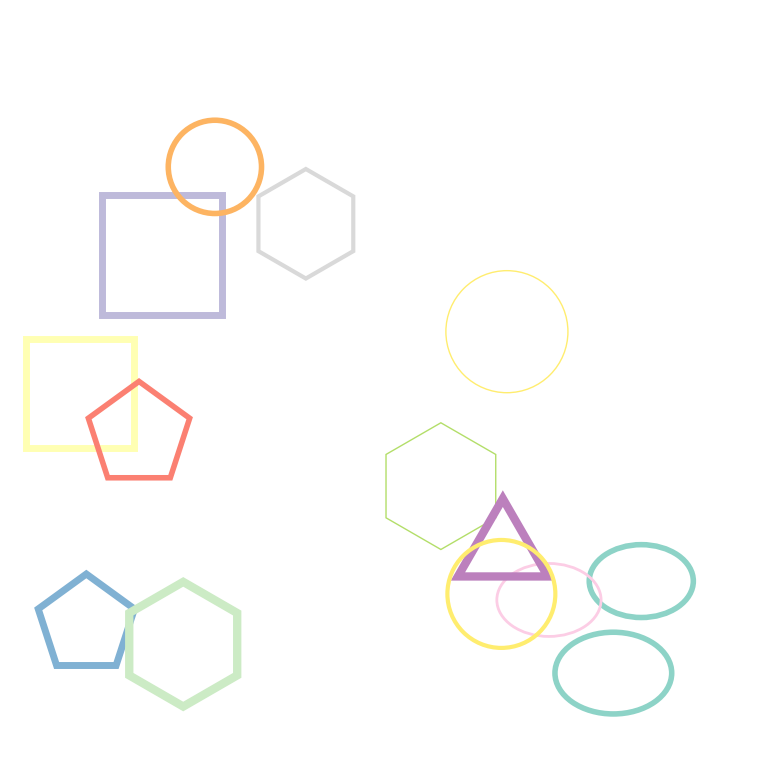[{"shape": "oval", "thickness": 2, "radius": 0.38, "center": [0.797, 0.126]}, {"shape": "oval", "thickness": 2, "radius": 0.34, "center": [0.833, 0.245]}, {"shape": "square", "thickness": 2.5, "radius": 0.35, "center": [0.104, 0.489]}, {"shape": "square", "thickness": 2.5, "radius": 0.39, "center": [0.21, 0.668]}, {"shape": "pentagon", "thickness": 2, "radius": 0.35, "center": [0.181, 0.435]}, {"shape": "pentagon", "thickness": 2.5, "radius": 0.33, "center": [0.112, 0.189]}, {"shape": "circle", "thickness": 2, "radius": 0.3, "center": [0.279, 0.783]}, {"shape": "hexagon", "thickness": 0.5, "radius": 0.41, "center": [0.573, 0.369]}, {"shape": "oval", "thickness": 1, "radius": 0.34, "center": [0.713, 0.221]}, {"shape": "hexagon", "thickness": 1.5, "radius": 0.36, "center": [0.397, 0.709]}, {"shape": "triangle", "thickness": 3, "radius": 0.34, "center": [0.653, 0.285]}, {"shape": "hexagon", "thickness": 3, "radius": 0.4, "center": [0.238, 0.163]}, {"shape": "circle", "thickness": 0.5, "radius": 0.4, "center": [0.658, 0.569]}, {"shape": "circle", "thickness": 1.5, "radius": 0.35, "center": [0.651, 0.229]}]